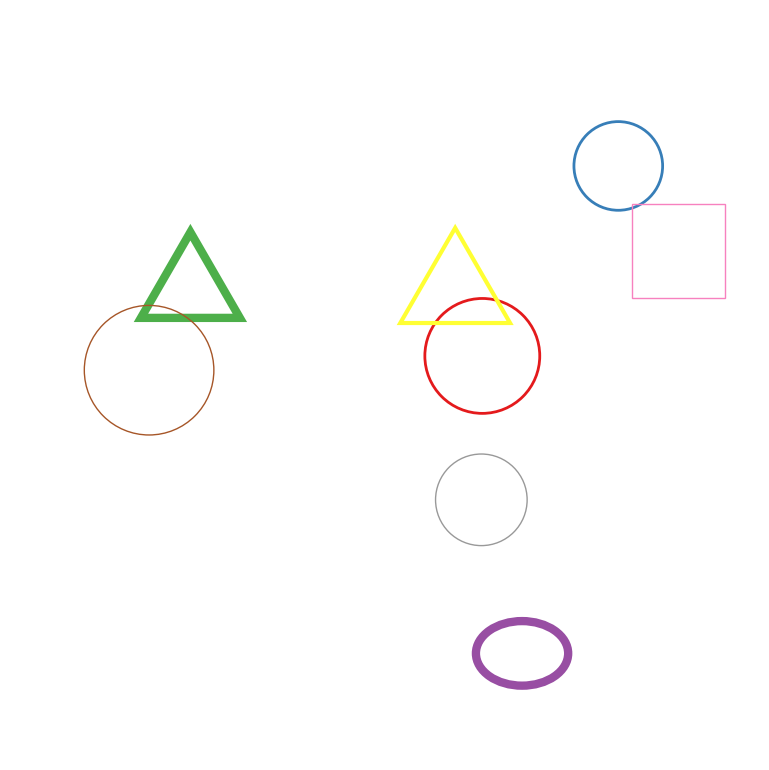[{"shape": "circle", "thickness": 1, "radius": 0.37, "center": [0.626, 0.538]}, {"shape": "circle", "thickness": 1, "radius": 0.29, "center": [0.803, 0.784]}, {"shape": "triangle", "thickness": 3, "radius": 0.37, "center": [0.247, 0.624]}, {"shape": "oval", "thickness": 3, "radius": 0.3, "center": [0.678, 0.151]}, {"shape": "triangle", "thickness": 1.5, "radius": 0.41, "center": [0.591, 0.622]}, {"shape": "circle", "thickness": 0.5, "radius": 0.42, "center": [0.194, 0.519]}, {"shape": "square", "thickness": 0.5, "radius": 0.3, "center": [0.881, 0.675]}, {"shape": "circle", "thickness": 0.5, "radius": 0.3, "center": [0.625, 0.351]}]